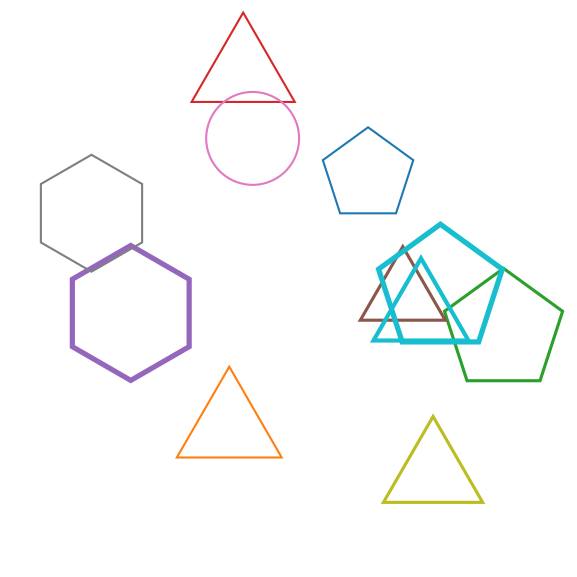[{"shape": "pentagon", "thickness": 1, "radius": 0.41, "center": [0.637, 0.696]}, {"shape": "triangle", "thickness": 1, "radius": 0.52, "center": [0.397, 0.259]}, {"shape": "pentagon", "thickness": 1.5, "radius": 0.54, "center": [0.872, 0.427]}, {"shape": "triangle", "thickness": 1, "radius": 0.52, "center": [0.421, 0.874]}, {"shape": "hexagon", "thickness": 2.5, "radius": 0.58, "center": [0.226, 0.457]}, {"shape": "triangle", "thickness": 1.5, "radius": 0.42, "center": [0.697, 0.487]}, {"shape": "circle", "thickness": 1, "radius": 0.4, "center": [0.437, 0.759]}, {"shape": "hexagon", "thickness": 1, "radius": 0.51, "center": [0.158, 0.63]}, {"shape": "triangle", "thickness": 1.5, "radius": 0.5, "center": [0.75, 0.179]}, {"shape": "pentagon", "thickness": 2.5, "radius": 0.56, "center": [0.763, 0.498]}, {"shape": "triangle", "thickness": 2, "radius": 0.47, "center": [0.729, 0.457]}]